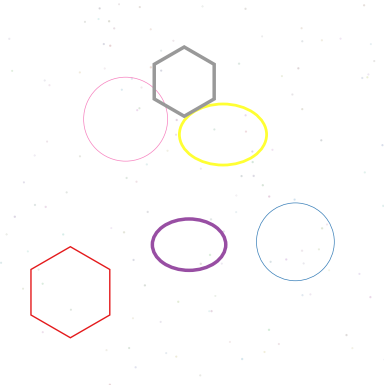[{"shape": "hexagon", "thickness": 1, "radius": 0.59, "center": [0.183, 0.241]}, {"shape": "circle", "thickness": 0.5, "radius": 0.51, "center": [0.767, 0.372]}, {"shape": "oval", "thickness": 2.5, "radius": 0.48, "center": [0.491, 0.365]}, {"shape": "oval", "thickness": 2, "radius": 0.57, "center": [0.579, 0.651]}, {"shape": "circle", "thickness": 0.5, "radius": 0.55, "center": [0.326, 0.69]}, {"shape": "hexagon", "thickness": 2.5, "radius": 0.45, "center": [0.478, 0.788]}]